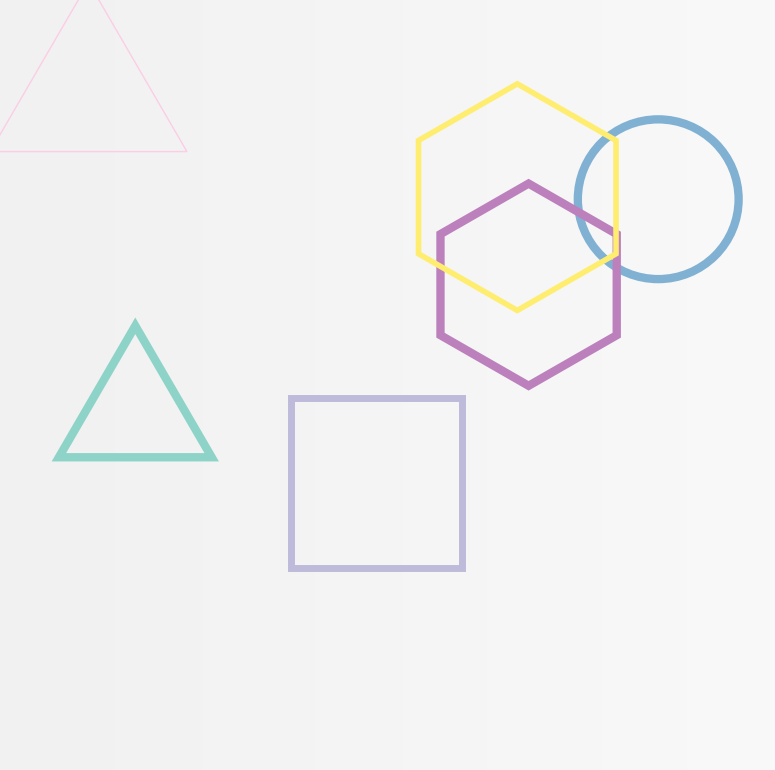[{"shape": "triangle", "thickness": 3, "radius": 0.57, "center": [0.175, 0.463]}, {"shape": "square", "thickness": 2.5, "radius": 0.55, "center": [0.486, 0.372]}, {"shape": "circle", "thickness": 3, "radius": 0.52, "center": [0.849, 0.741]}, {"shape": "triangle", "thickness": 0.5, "radius": 0.73, "center": [0.114, 0.876]}, {"shape": "hexagon", "thickness": 3, "radius": 0.66, "center": [0.682, 0.63]}, {"shape": "hexagon", "thickness": 2, "radius": 0.74, "center": [0.667, 0.744]}]